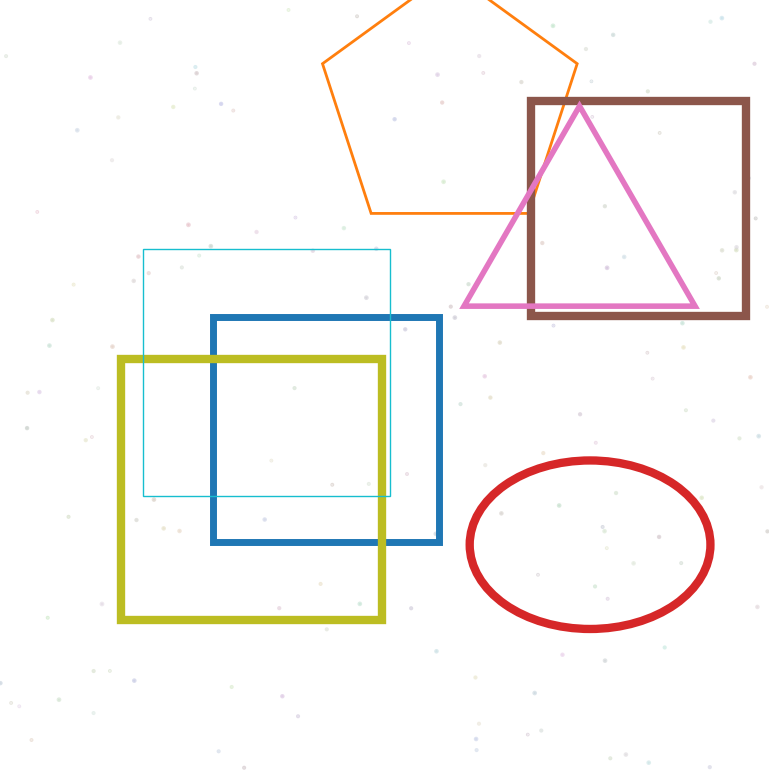[{"shape": "square", "thickness": 2.5, "radius": 0.73, "center": [0.424, 0.442]}, {"shape": "pentagon", "thickness": 1, "radius": 0.87, "center": [0.584, 0.864]}, {"shape": "oval", "thickness": 3, "radius": 0.78, "center": [0.766, 0.293]}, {"shape": "square", "thickness": 3, "radius": 0.7, "center": [0.829, 0.729]}, {"shape": "triangle", "thickness": 2, "radius": 0.87, "center": [0.753, 0.689]}, {"shape": "square", "thickness": 3, "radius": 0.85, "center": [0.326, 0.364]}, {"shape": "square", "thickness": 0.5, "radius": 0.8, "center": [0.346, 0.516]}]